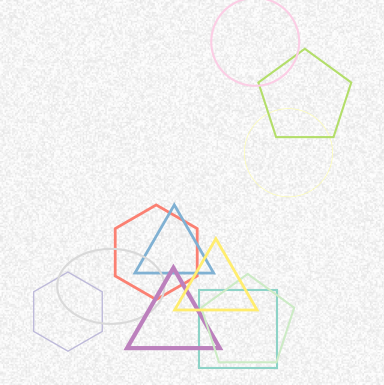[{"shape": "square", "thickness": 1.5, "radius": 0.51, "center": [0.618, 0.146]}, {"shape": "circle", "thickness": 0.5, "radius": 0.57, "center": [0.749, 0.603]}, {"shape": "hexagon", "thickness": 1, "radius": 0.51, "center": [0.177, 0.191]}, {"shape": "hexagon", "thickness": 2, "radius": 0.61, "center": [0.406, 0.345]}, {"shape": "triangle", "thickness": 2, "radius": 0.59, "center": [0.453, 0.35]}, {"shape": "pentagon", "thickness": 1.5, "radius": 0.63, "center": [0.792, 0.746]}, {"shape": "circle", "thickness": 1.5, "radius": 0.57, "center": [0.663, 0.891]}, {"shape": "oval", "thickness": 1.5, "radius": 0.7, "center": [0.288, 0.256]}, {"shape": "triangle", "thickness": 3, "radius": 0.7, "center": [0.45, 0.165]}, {"shape": "pentagon", "thickness": 1.5, "radius": 0.63, "center": [0.643, 0.162]}, {"shape": "triangle", "thickness": 2, "radius": 0.62, "center": [0.561, 0.257]}]